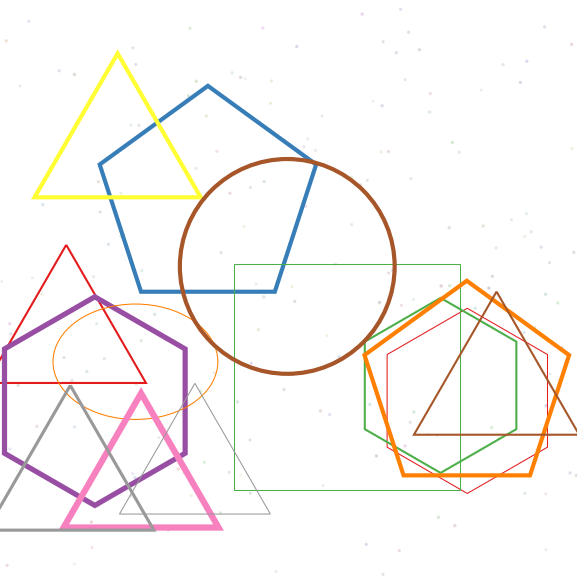[{"shape": "hexagon", "thickness": 0.5, "radius": 0.8, "center": [0.809, 0.305]}, {"shape": "triangle", "thickness": 1, "radius": 0.8, "center": [0.115, 0.416]}, {"shape": "pentagon", "thickness": 2, "radius": 0.99, "center": [0.36, 0.653]}, {"shape": "square", "thickness": 0.5, "radius": 0.98, "center": [0.601, 0.346]}, {"shape": "hexagon", "thickness": 1, "radius": 0.76, "center": [0.763, 0.332]}, {"shape": "hexagon", "thickness": 2.5, "radius": 0.9, "center": [0.164, 0.305]}, {"shape": "oval", "thickness": 0.5, "radius": 0.71, "center": [0.234, 0.373]}, {"shape": "pentagon", "thickness": 2, "radius": 0.93, "center": [0.808, 0.327]}, {"shape": "triangle", "thickness": 2, "radius": 0.83, "center": [0.204, 0.741]}, {"shape": "triangle", "thickness": 1, "radius": 0.83, "center": [0.86, 0.329]}, {"shape": "circle", "thickness": 2, "radius": 0.93, "center": [0.497, 0.538]}, {"shape": "triangle", "thickness": 3, "radius": 0.77, "center": [0.244, 0.163]}, {"shape": "triangle", "thickness": 0.5, "radius": 0.75, "center": [0.338, 0.184]}, {"shape": "triangle", "thickness": 1.5, "radius": 0.84, "center": [0.122, 0.165]}]